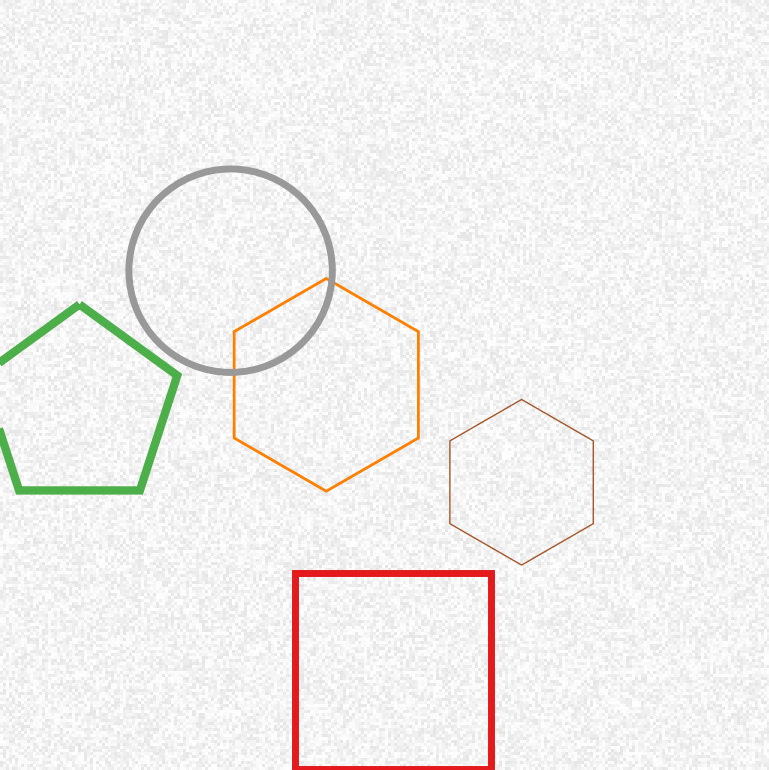[{"shape": "square", "thickness": 2.5, "radius": 0.64, "center": [0.51, 0.128]}, {"shape": "pentagon", "thickness": 3, "radius": 0.67, "center": [0.103, 0.471]}, {"shape": "hexagon", "thickness": 1, "radius": 0.69, "center": [0.424, 0.5]}, {"shape": "hexagon", "thickness": 0.5, "radius": 0.54, "center": [0.677, 0.374]}, {"shape": "circle", "thickness": 2.5, "radius": 0.66, "center": [0.299, 0.648]}]